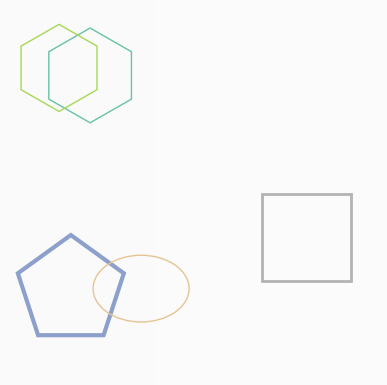[{"shape": "hexagon", "thickness": 1, "radius": 0.62, "center": [0.233, 0.804]}, {"shape": "pentagon", "thickness": 3, "radius": 0.72, "center": [0.183, 0.246]}, {"shape": "hexagon", "thickness": 1, "radius": 0.57, "center": [0.152, 0.824]}, {"shape": "oval", "thickness": 1, "radius": 0.62, "center": [0.364, 0.25]}, {"shape": "square", "thickness": 2, "radius": 0.57, "center": [0.791, 0.383]}]